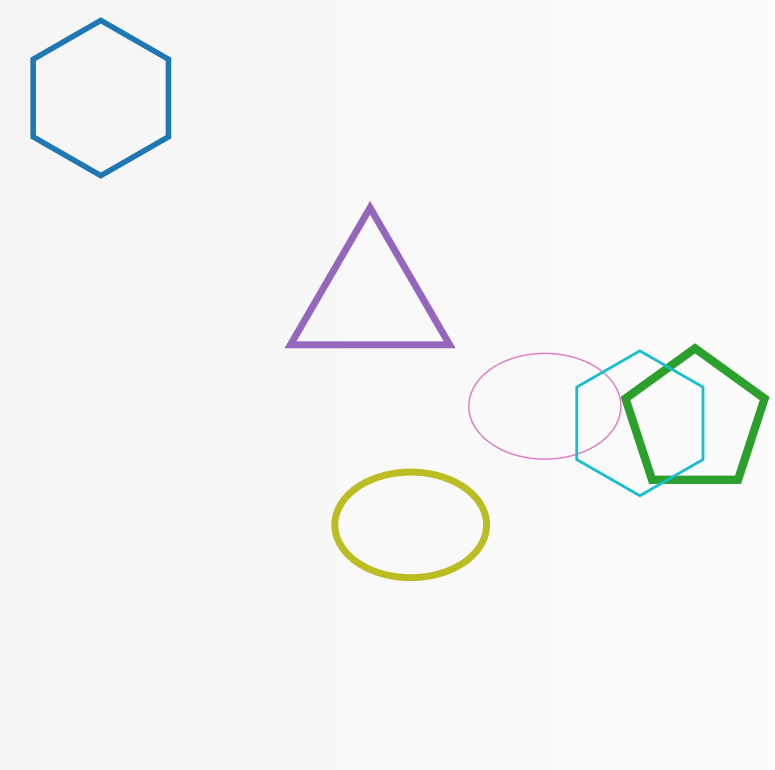[{"shape": "hexagon", "thickness": 2, "radius": 0.5, "center": [0.13, 0.873]}, {"shape": "pentagon", "thickness": 3, "radius": 0.47, "center": [0.897, 0.453]}, {"shape": "triangle", "thickness": 2.5, "radius": 0.59, "center": [0.477, 0.612]}, {"shape": "oval", "thickness": 0.5, "radius": 0.49, "center": [0.703, 0.472]}, {"shape": "oval", "thickness": 2.5, "radius": 0.49, "center": [0.53, 0.318]}, {"shape": "hexagon", "thickness": 1, "radius": 0.47, "center": [0.826, 0.45]}]